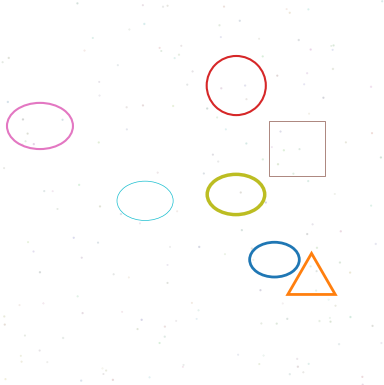[{"shape": "oval", "thickness": 2, "radius": 0.32, "center": [0.713, 0.326]}, {"shape": "triangle", "thickness": 2, "radius": 0.36, "center": [0.809, 0.271]}, {"shape": "circle", "thickness": 1.5, "radius": 0.38, "center": [0.614, 0.778]}, {"shape": "square", "thickness": 0.5, "radius": 0.36, "center": [0.772, 0.615]}, {"shape": "oval", "thickness": 1.5, "radius": 0.43, "center": [0.104, 0.673]}, {"shape": "oval", "thickness": 2.5, "radius": 0.37, "center": [0.613, 0.495]}, {"shape": "oval", "thickness": 0.5, "radius": 0.36, "center": [0.377, 0.478]}]